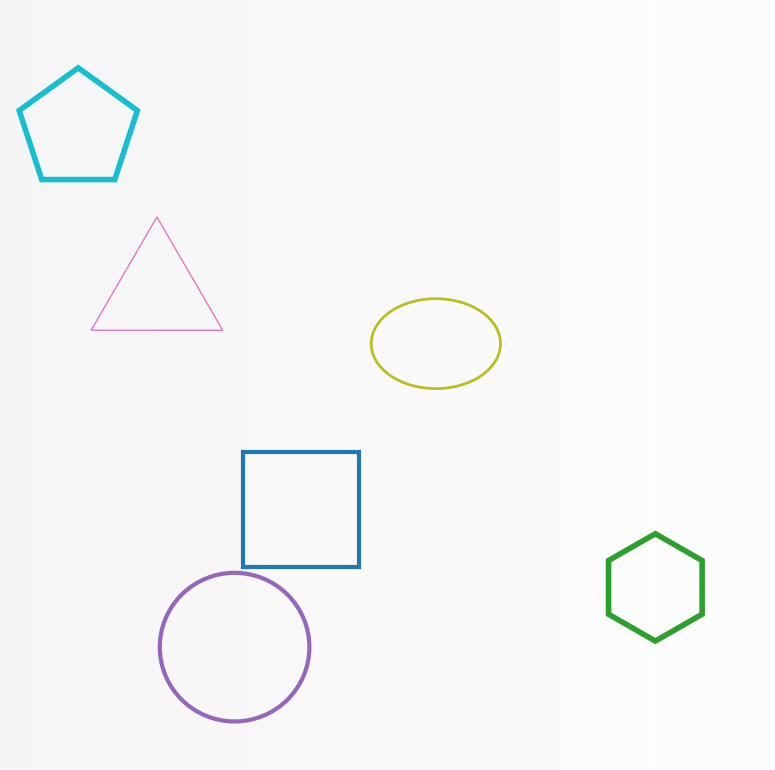[{"shape": "square", "thickness": 1.5, "radius": 0.37, "center": [0.389, 0.338]}, {"shape": "hexagon", "thickness": 2, "radius": 0.35, "center": [0.846, 0.237]}, {"shape": "circle", "thickness": 1.5, "radius": 0.48, "center": [0.303, 0.16]}, {"shape": "triangle", "thickness": 0.5, "radius": 0.49, "center": [0.202, 0.62]}, {"shape": "oval", "thickness": 1, "radius": 0.42, "center": [0.562, 0.554]}, {"shape": "pentagon", "thickness": 2, "radius": 0.4, "center": [0.101, 0.832]}]